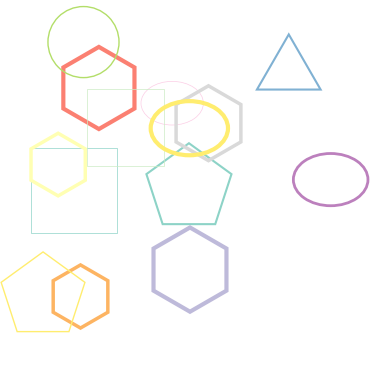[{"shape": "pentagon", "thickness": 1.5, "radius": 0.58, "center": [0.491, 0.512]}, {"shape": "square", "thickness": 0.5, "radius": 0.55, "center": [0.192, 0.504]}, {"shape": "hexagon", "thickness": 2.5, "radius": 0.41, "center": [0.151, 0.573]}, {"shape": "hexagon", "thickness": 3, "radius": 0.55, "center": [0.493, 0.3]}, {"shape": "hexagon", "thickness": 3, "radius": 0.53, "center": [0.257, 0.771]}, {"shape": "triangle", "thickness": 1.5, "radius": 0.48, "center": [0.75, 0.815]}, {"shape": "hexagon", "thickness": 2.5, "radius": 0.41, "center": [0.209, 0.23]}, {"shape": "circle", "thickness": 1, "radius": 0.46, "center": [0.217, 0.891]}, {"shape": "oval", "thickness": 0.5, "radius": 0.4, "center": [0.447, 0.732]}, {"shape": "hexagon", "thickness": 2.5, "radius": 0.49, "center": [0.542, 0.68]}, {"shape": "oval", "thickness": 2, "radius": 0.48, "center": [0.859, 0.533]}, {"shape": "square", "thickness": 0.5, "radius": 0.5, "center": [0.326, 0.669]}, {"shape": "oval", "thickness": 3, "radius": 0.5, "center": [0.492, 0.667]}, {"shape": "pentagon", "thickness": 1, "radius": 0.57, "center": [0.112, 0.231]}]